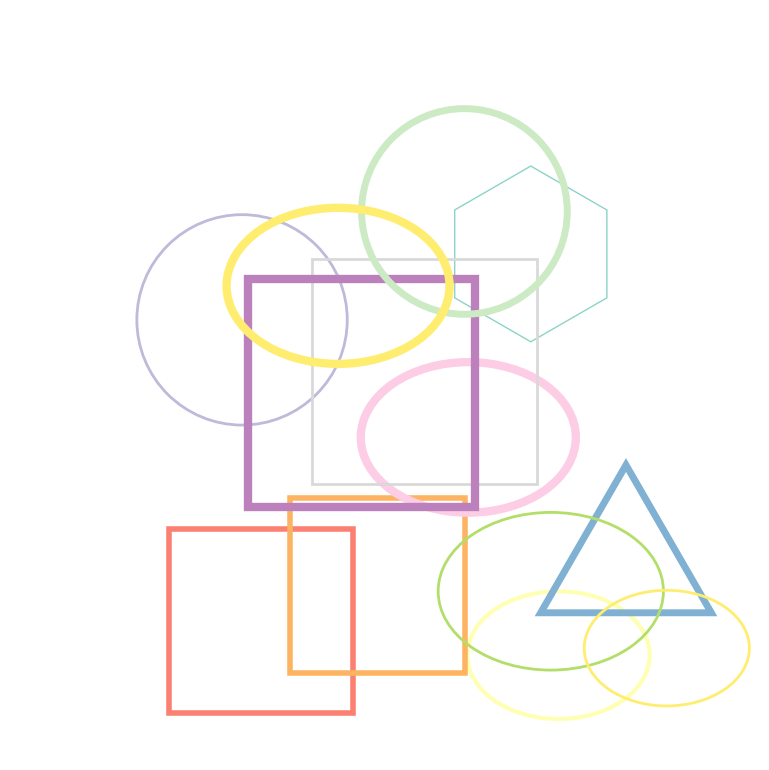[{"shape": "hexagon", "thickness": 0.5, "radius": 0.57, "center": [0.689, 0.67]}, {"shape": "oval", "thickness": 1.5, "radius": 0.59, "center": [0.725, 0.149]}, {"shape": "circle", "thickness": 1, "radius": 0.68, "center": [0.314, 0.585]}, {"shape": "square", "thickness": 2, "radius": 0.6, "center": [0.339, 0.193]}, {"shape": "triangle", "thickness": 2.5, "radius": 0.64, "center": [0.813, 0.268]}, {"shape": "square", "thickness": 2, "radius": 0.57, "center": [0.49, 0.24]}, {"shape": "oval", "thickness": 1, "radius": 0.73, "center": [0.715, 0.232]}, {"shape": "oval", "thickness": 3, "radius": 0.7, "center": [0.608, 0.432]}, {"shape": "square", "thickness": 1, "radius": 0.73, "center": [0.551, 0.518]}, {"shape": "square", "thickness": 3, "radius": 0.74, "center": [0.469, 0.489]}, {"shape": "circle", "thickness": 2.5, "radius": 0.67, "center": [0.603, 0.725]}, {"shape": "oval", "thickness": 1, "radius": 0.54, "center": [0.866, 0.158]}, {"shape": "oval", "thickness": 3, "radius": 0.72, "center": [0.439, 0.629]}]